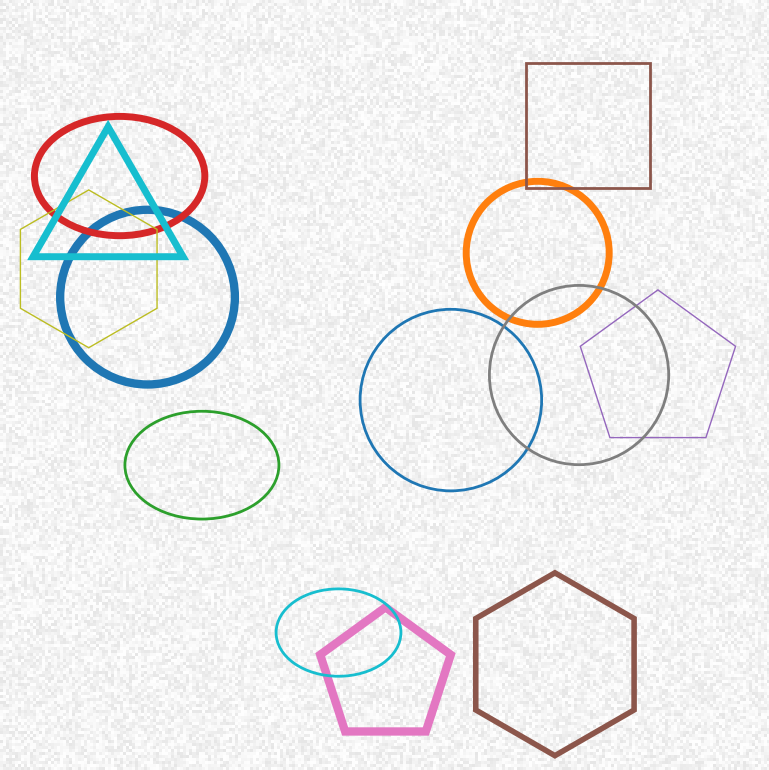[{"shape": "circle", "thickness": 1, "radius": 0.59, "center": [0.586, 0.48]}, {"shape": "circle", "thickness": 3, "radius": 0.57, "center": [0.192, 0.614]}, {"shape": "circle", "thickness": 2.5, "radius": 0.46, "center": [0.698, 0.672]}, {"shape": "oval", "thickness": 1, "radius": 0.5, "center": [0.262, 0.396]}, {"shape": "oval", "thickness": 2.5, "radius": 0.55, "center": [0.155, 0.771]}, {"shape": "pentagon", "thickness": 0.5, "radius": 0.53, "center": [0.854, 0.517]}, {"shape": "hexagon", "thickness": 2, "radius": 0.59, "center": [0.721, 0.137]}, {"shape": "square", "thickness": 1, "radius": 0.4, "center": [0.764, 0.837]}, {"shape": "pentagon", "thickness": 3, "radius": 0.45, "center": [0.501, 0.122]}, {"shape": "circle", "thickness": 1, "radius": 0.58, "center": [0.752, 0.513]}, {"shape": "hexagon", "thickness": 0.5, "radius": 0.51, "center": [0.115, 0.651]}, {"shape": "triangle", "thickness": 2.5, "radius": 0.56, "center": [0.14, 0.723]}, {"shape": "oval", "thickness": 1, "radius": 0.41, "center": [0.44, 0.178]}]